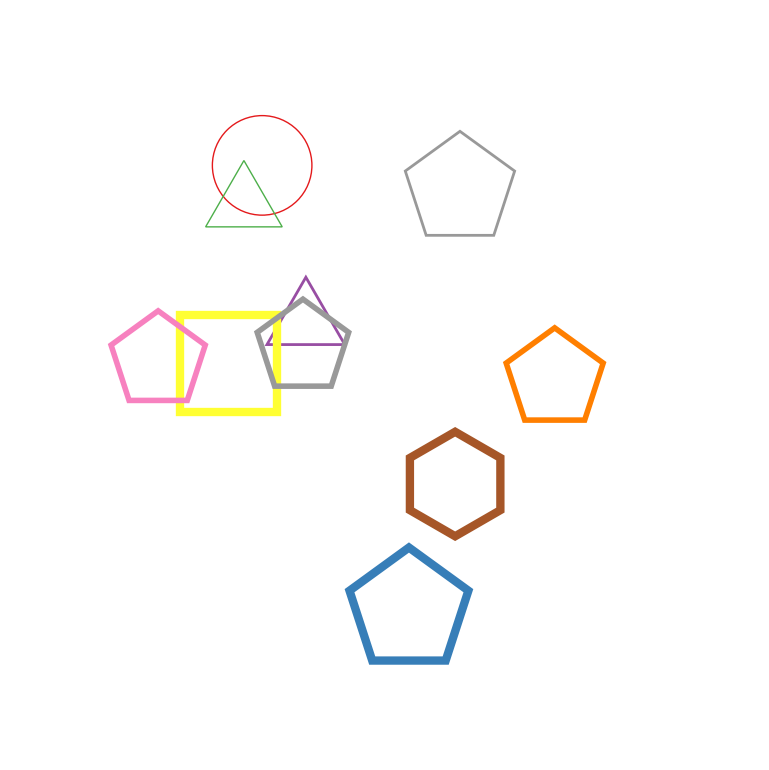[{"shape": "circle", "thickness": 0.5, "radius": 0.32, "center": [0.34, 0.785]}, {"shape": "pentagon", "thickness": 3, "radius": 0.41, "center": [0.531, 0.208]}, {"shape": "triangle", "thickness": 0.5, "radius": 0.29, "center": [0.317, 0.734]}, {"shape": "triangle", "thickness": 1, "radius": 0.29, "center": [0.397, 0.582]}, {"shape": "pentagon", "thickness": 2, "radius": 0.33, "center": [0.72, 0.508]}, {"shape": "square", "thickness": 3, "radius": 0.31, "center": [0.296, 0.528]}, {"shape": "hexagon", "thickness": 3, "radius": 0.34, "center": [0.591, 0.371]}, {"shape": "pentagon", "thickness": 2, "radius": 0.32, "center": [0.205, 0.532]}, {"shape": "pentagon", "thickness": 2, "radius": 0.31, "center": [0.393, 0.549]}, {"shape": "pentagon", "thickness": 1, "radius": 0.37, "center": [0.597, 0.755]}]